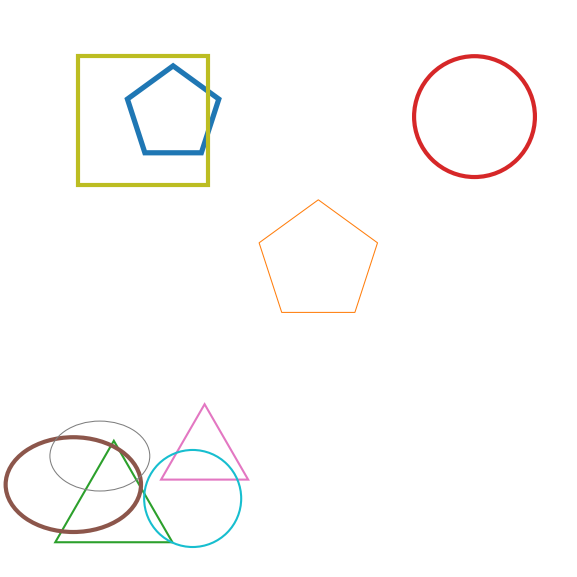[{"shape": "pentagon", "thickness": 2.5, "radius": 0.42, "center": [0.3, 0.802]}, {"shape": "pentagon", "thickness": 0.5, "radius": 0.54, "center": [0.551, 0.545]}, {"shape": "triangle", "thickness": 1, "radius": 0.59, "center": [0.197, 0.119]}, {"shape": "circle", "thickness": 2, "radius": 0.52, "center": [0.822, 0.797]}, {"shape": "oval", "thickness": 2, "radius": 0.59, "center": [0.127, 0.16]}, {"shape": "triangle", "thickness": 1, "radius": 0.44, "center": [0.354, 0.212]}, {"shape": "oval", "thickness": 0.5, "radius": 0.43, "center": [0.173, 0.209]}, {"shape": "square", "thickness": 2, "radius": 0.56, "center": [0.247, 0.791]}, {"shape": "circle", "thickness": 1, "radius": 0.42, "center": [0.334, 0.136]}]